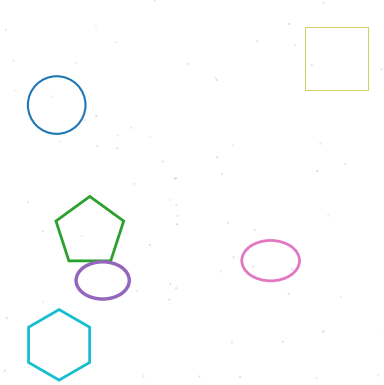[{"shape": "circle", "thickness": 1.5, "radius": 0.37, "center": [0.147, 0.727]}, {"shape": "pentagon", "thickness": 2, "radius": 0.46, "center": [0.233, 0.397]}, {"shape": "oval", "thickness": 2.5, "radius": 0.35, "center": [0.267, 0.272]}, {"shape": "oval", "thickness": 2, "radius": 0.37, "center": [0.703, 0.323]}, {"shape": "square", "thickness": 0.5, "radius": 0.41, "center": [0.875, 0.847]}, {"shape": "hexagon", "thickness": 2, "radius": 0.46, "center": [0.154, 0.104]}]